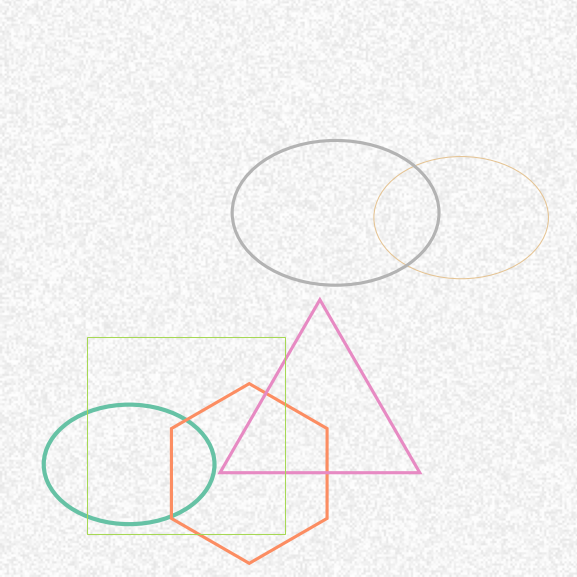[{"shape": "oval", "thickness": 2, "radius": 0.74, "center": [0.224, 0.195]}, {"shape": "hexagon", "thickness": 1.5, "radius": 0.78, "center": [0.432, 0.179]}, {"shape": "triangle", "thickness": 1.5, "radius": 1.0, "center": [0.554, 0.28]}, {"shape": "square", "thickness": 0.5, "radius": 0.85, "center": [0.322, 0.245]}, {"shape": "oval", "thickness": 0.5, "radius": 0.76, "center": [0.799, 0.622]}, {"shape": "oval", "thickness": 1.5, "radius": 0.9, "center": [0.581, 0.631]}]